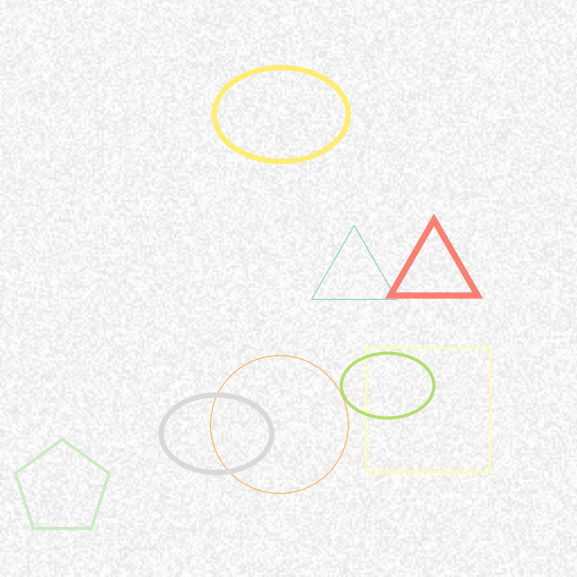[{"shape": "triangle", "thickness": 0.5, "radius": 0.43, "center": [0.613, 0.523]}, {"shape": "square", "thickness": 1, "radius": 0.53, "center": [0.741, 0.289]}, {"shape": "triangle", "thickness": 3, "radius": 0.44, "center": [0.752, 0.531]}, {"shape": "circle", "thickness": 0.5, "radius": 0.6, "center": [0.484, 0.264]}, {"shape": "oval", "thickness": 1.5, "radius": 0.4, "center": [0.671, 0.331]}, {"shape": "oval", "thickness": 2.5, "radius": 0.48, "center": [0.375, 0.248]}, {"shape": "pentagon", "thickness": 1.5, "radius": 0.43, "center": [0.108, 0.153]}, {"shape": "oval", "thickness": 2.5, "radius": 0.58, "center": [0.487, 0.801]}]